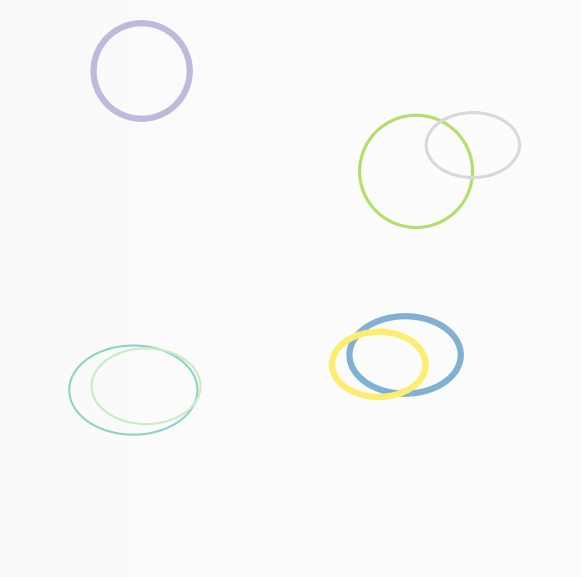[{"shape": "oval", "thickness": 1, "radius": 0.55, "center": [0.229, 0.324]}, {"shape": "circle", "thickness": 3, "radius": 0.41, "center": [0.244, 0.876]}, {"shape": "oval", "thickness": 3, "radius": 0.48, "center": [0.697, 0.385]}, {"shape": "circle", "thickness": 1.5, "radius": 0.49, "center": [0.716, 0.702]}, {"shape": "oval", "thickness": 1.5, "radius": 0.4, "center": [0.814, 0.748]}, {"shape": "oval", "thickness": 1, "radius": 0.47, "center": [0.251, 0.33]}, {"shape": "oval", "thickness": 3, "radius": 0.4, "center": [0.652, 0.368]}]